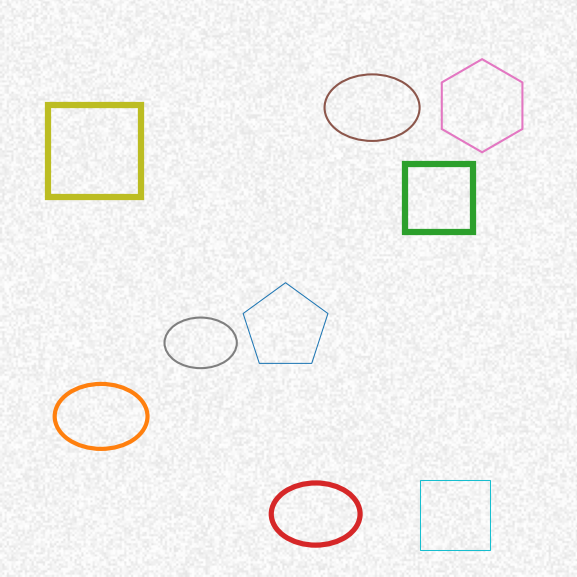[{"shape": "pentagon", "thickness": 0.5, "radius": 0.39, "center": [0.494, 0.432]}, {"shape": "oval", "thickness": 2, "radius": 0.4, "center": [0.175, 0.278]}, {"shape": "square", "thickness": 3, "radius": 0.29, "center": [0.761, 0.656]}, {"shape": "oval", "thickness": 2.5, "radius": 0.38, "center": [0.547, 0.109]}, {"shape": "oval", "thickness": 1, "radius": 0.41, "center": [0.644, 0.813]}, {"shape": "hexagon", "thickness": 1, "radius": 0.4, "center": [0.835, 0.816]}, {"shape": "oval", "thickness": 1, "radius": 0.31, "center": [0.347, 0.405]}, {"shape": "square", "thickness": 3, "radius": 0.4, "center": [0.163, 0.738]}, {"shape": "square", "thickness": 0.5, "radius": 0.31, "center": [0.788, 0.107]}]